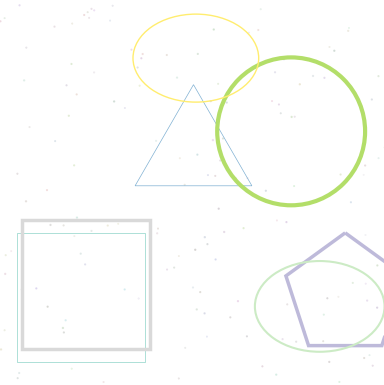[{"shape": "square", "thickness": 0.5, "radius": 0.83, "center": [0.211, 0.228]}, {"shape": "pentagon", "thickness": 2.5, "radius": 0.81, "center": [0.897, 0.233]}, {"shape": "triangle", "thickness": 0.5, "radius": 0.88, "center": [0.503, 0.605]}, {"shape": "circle", "thickness": 3, "radius": 0.96, "center": [0.756, 0.659]}, {"shape": "square", "thickness": 2.5, "radius": 0.83, "center": [0.223, 0.261]}, {"shape": "oval", "thickness": 1.5, "radius": 0.84, "center": [0.83, 0.204]}, {"shape": "oval", "thickness": 1, "radius": 0.82, "center": [0.509, 0.849]}]